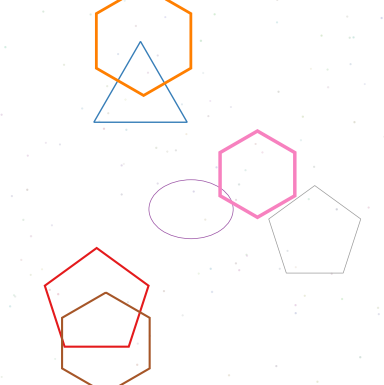[{"shape": "pentagon", "thickness": 1.5, "radius": 0.71, "center": [0.251, 0.214]}, {"shape": "triangle", "thickness": 1, "radius": 0.7, "center": [0.365, 0.752]}, {"shape": "oval", "thickness": 0.5, "radius": 0.55, "center": [0.496, 0.457]}, {"shape": "hexagon", "thickness": 2, "radius": 0.71, "center": [0.373, 0.894]}, {"shape": "hexagon", "thickness": 1.5, "radius": 0.66, "center": [0.275, 0.109]}, {"shape": "hexagon", "thickness": 2.5, "radius": 0.56, "center": [0.669, 0.548]}, {"shape": "pentagon", "thickness": 0.5, "radius": 0.63, "center": [0.818, 0.392]}]